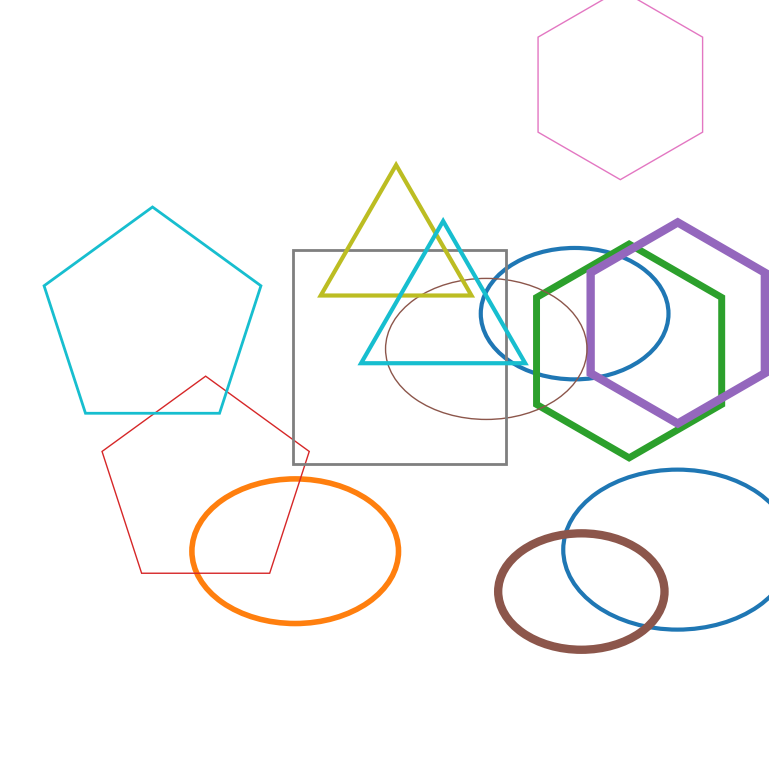[{"shape": "oval", "thickness": 1.5, "radius": 0.61, "center": [0.746, 0.593]}, {"shape": "oval", "thickness": 1.5, "radius": 0.74, "center": [0.88, 0.286]}, {"shape": "oval", "thickness": 2, "radius": 0.67, "center": [0.383, 0.284]}, {"shape": "hexagon", "thickness": 2.5, "radius": 0.69, "center": [0.817, 0.544]}, {"shape": "pentagon", "thickness": 0.5, "radius": 0.71, "center": [0.267, 0.37]}, {"shape": "hexagon", "thickness": 3, "radius": 0.65, "center": [0.88, 0.581]}, {"shape": "oval", "thickness": 0.5, "radius": 0.65, "center": [0.632, 0.547]}, {"shape": "oval", "thickness": 3, "radius": 0.54, "center": [0.755, 0.232]}, {"shape": "hexagon", "thickness": 0.5, "radius": 0.62, "center": [0.806, 0.89]}, {"shape": "square", "thickness": 1, "radius": 0.69, "center": [0.519, 0.536]}, {"shape": "triangle", "thickness": 1.5, "radius": 0.57, "center": [0.514, 0.673]}, {"shape": "triangle", "thickness": 1.5, "radius": 0.62, "center": [0.576, 0.59]}, {"shape": "pentagon", "thickness": 1, "radius": 0.74, "center": [0.198, 0.583]}]